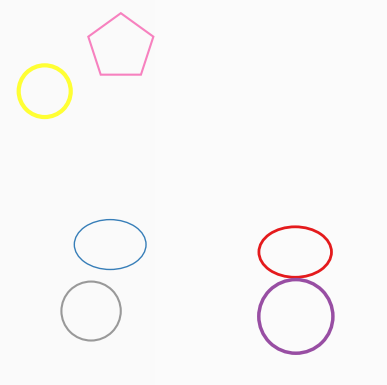[{"shape": "oval", "thickness": 2, "radius": 0.47, "center": [0.762, 0.345]}, {"shape": "oval", "thickness": 1, "radius": 0.46, "center": [0.284, 0.365]}, {"shape": "circle", "thickness": 2.5, "radius": 0.48, "center": [0.763, 0.178]}, {"shape": "circle", "thickness": 3, "radius": 0.34, "center": [0.115, 0.763]}, {"shape": "pentagon", "thickness": 1.5, "radius": 0.44, "center": [0.312, 0.877]}, {"shape": "circle", "thickness": 1.5, "radius": 0.38, "center": [0.235, 0.192]}]